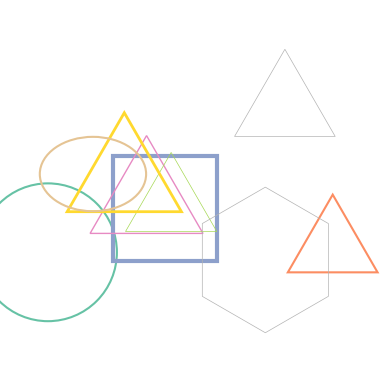[{"shape": "circle", "thickness": 1.5, "radius": 0.89, "center": [0.125, 0.345]}, {"shape": "triangle", "thickness": 1.5, "radius": 0.67, "center": [0.864, 0.36]}, {"shape": "square", "thickness": 3, "radius": 0.68, "center": [0.428, 0.459]}, {"shape": "triangle", "thickness": 1, "radius": 0.85, "center": [0.381, 0.478]}, {"shape": "triangle", "thickness": 0.5, "radius": 0.68, "center": [0.445, 0.467]}, {"shape": "triangle", "thickness": 2, "radius": 0.86, "center": [0.323, 0.536]}, {"shape": "oval", "thickness": 1.5, "radius": 0.69, "center": [0.241, 0.548]}, {"shape": "hexagon", "thickness": 0.5, "radius": 0.95, "center": [0.689, 0.325]}, {"shape": "triangle", "thickness": 0.5, "radius": 0.75, "center": [0.74, 0.721]}]